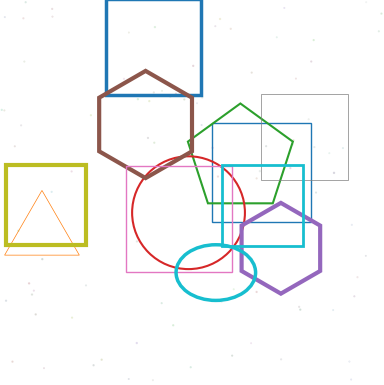[{"shape": "square", "thickness": 1, "radius": 0.64, "center": [0.679, 0.553]}, {"shape": "square", "thickness": 2.5, "radius": 0.62, "center": [0.399, 0.878]}, {"shape": "triangle", "thickness": 0.5, "radius": 0.56, "center": [0.109, 0.393]}, {"shape": "pentagon", "thickness": 1.5, "radius": 0.72, "center": [0.624, 0.588]}, {"shape": "circle", "thickness": 1.5, "radius": 0.73, "center": [0.49, 0.448]}, {"shape": "hexagon", "thickness": 3, "radius": 0.59, "center": [0.73, 0.355]}, {"shape": "hexagon", "thickness": 3, "radius": 0.7, "center": [0.378, 0.677]}, {"shape": "square", "thickness": 1, "radius": 0.69, "center": [0.465, 0.432]}, {"shape": "square", "thickness": 0.5, "radius": 0.56, "center": [0.791, 0.644]}, {"shape": "square", "thickness": 3, "radius": 0.52, "center": [0.121, 0.467]}, {"shape": "square", "thickness": 2, "radius": 0.53, "center": [0.682, 0.466]}, {"shape": "oval", "thickness": 2.5, "radius": 0.52, "center": [0.561, 0.292]}]